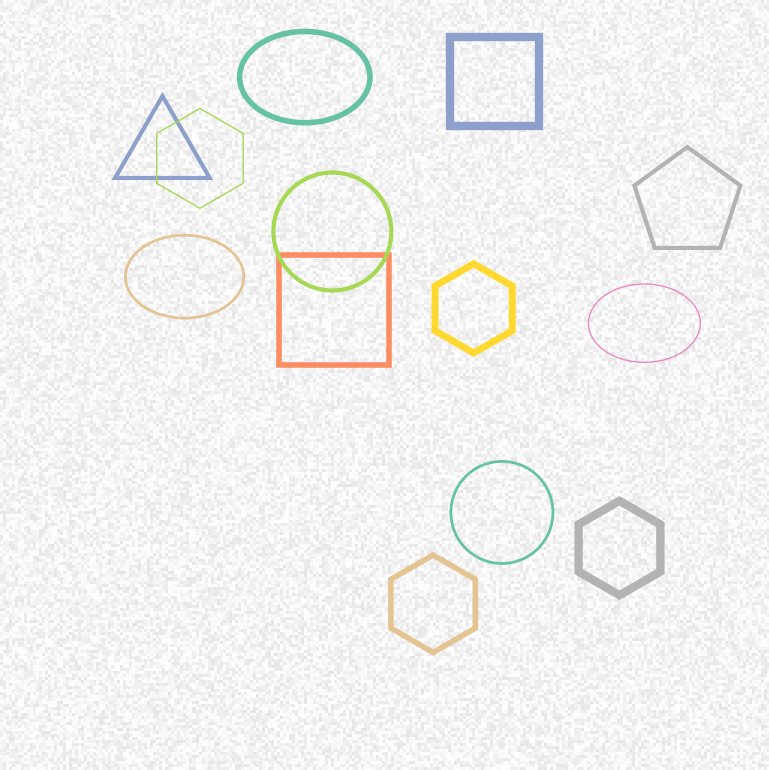[{"shape": "circle", "thickness": 1, "radius": 0.33, "center": [0.652, 0.334]}, {"shape": "oval", "thickness": 2, "radius": 0.42, "center": [0.396, 0.9]}, {"shape": "square", "thickness": 2, "radius": 0.36, "center": [0.434, 0.597]}, {"shape": "square", "thickness": 3, "radius": 0.29, "center": [0.642, 0.894]}, {"shape": "triangle", "thickness": 1.5, "radius": 0.35, "center": [0.211, 0.804]}, {"shape": "oval", "thickness": 0.5, "radius": 0.36, "center": [0.837, 0.58]}, {"shape": "hexagon", "thickness": 0.5, "radius": 0.32, "center": [0.26, 0.794]}, {"shape": "circle", "thickness": 1.5, "radius": 0.38, "center": [0.432, 0.699]}, {"shape": "hexagon", "thickness": 2.5, "radius": 0.29, "center": [0.615, 0.6]}, {"shape": "hexagon", "thickness": 2, "radius": 0.32, "center": [0.562, 0.216]}, {"shape": "oval", "thickness": 1, "radius": 0.38, "center": [0.24, 0.641]}, {"shape": "pentagon", "thickness": 1.5, "radius": 0.36, "center": [0.893, 0.737]}, {"shape": "hexagon", "thickness": 3, "radius": 0.31, "center": [0.805, 0.288]}]